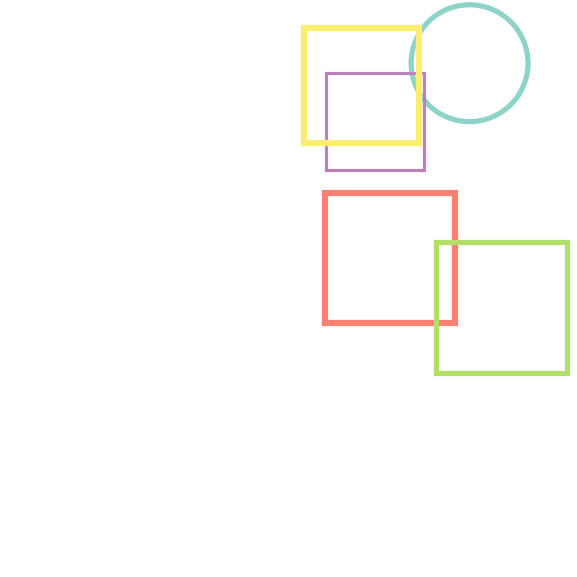[{"shape": "circle", "thickness": 2.5, "radius": 0.51, "center": [0.813, 0.89]}, {"shape": "square", "thickness": 3, "radius": 0.57, "center": [0.676, 0.552]}, {"shape": "square", "thickness": 2.5, "radius": 0.57, "center": [0.868, 0.467]}, {"shape": "square", "thickness": 1.5, "radius": 0.42, "center": [0.649, 0.789]}, {"shape": "square", "thickness": 3, "radius": 0.5, "center": [0.626, 0.851]}]